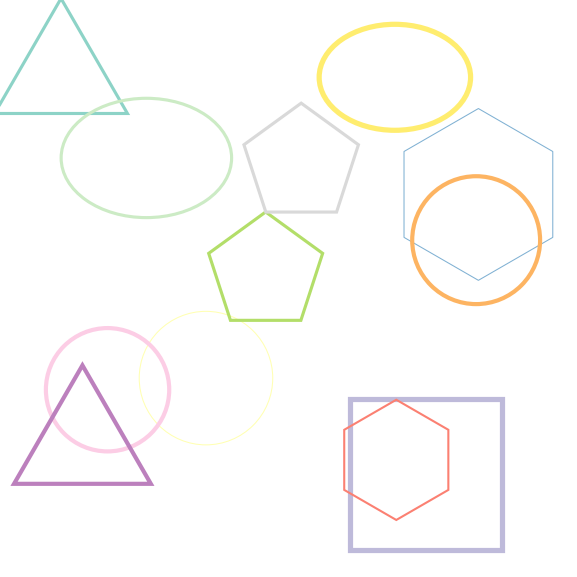[{"shape": "triangle", "thickness": 1.5, "radius": 0.66, "center": [0.106, 0.869]}, {"shape": "circle", "thickness": 0.5, "radius": 0.58, "center": [0.357, 0.344]}, {"shape": "square", "thickness": 2.5, "radius": 0.65, "center": [0.738, 0.178]}, {"shape": "hexagon", "thickness": 1, "radius": 0.52, "center": [0.686, 0.203]}, {"shape": "hexagon", "thickness": 0.5, "radius": 0.74, "center": [0.828, 0.662]}, {"shape": "circle", "thickness": 2, "radius": 0.55, "center": [0.825, 0.583]}, {"shape": "pentagon", "thickness": 1.5, "radius": 0.52, "center": [0.46, 0.528]}, {"shape": "circle", "thickness": 2, "radius": 0.53, "center": [0.186, 0.324]}, {"shape": "pentagon", "thickness": 1.5, "radius": 0.52, "center": [0.522, 0.716]}, {"shape": "triangle", "thickness": 2, "radius": 0.68, "center": [0.143, 0.23]}, {"shape": "oval", "thickness": 1.5, "radius": 0.74, "center": [0.253, 0.726]}, {"shape": "oval", "thickness": 2.5, "radius": 0.66, "center": [0.684, 0.865]}]